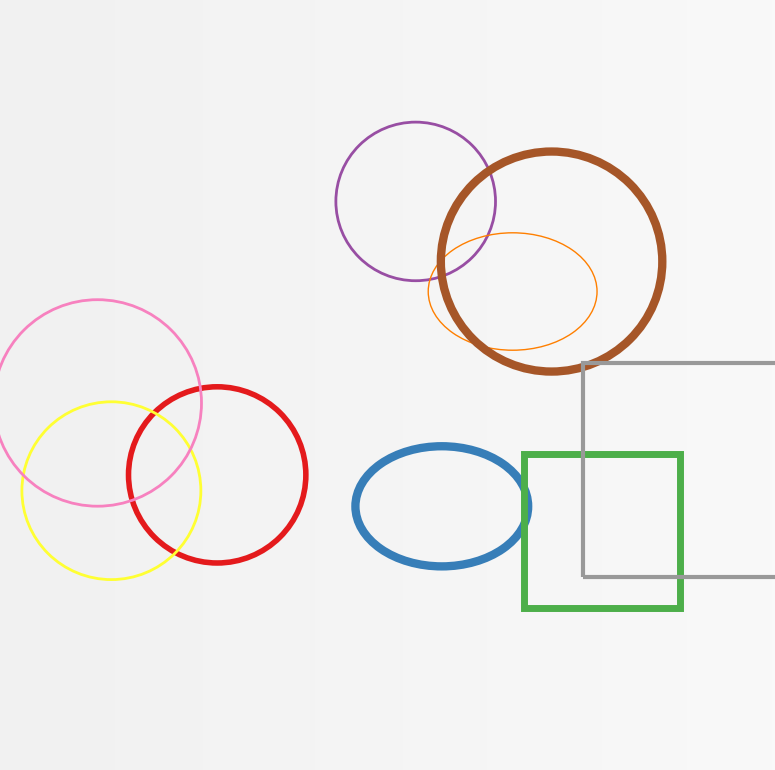[{"shape": "circle", "thickness": 2, "radius": 0.57, "center": [0.28, 0.383]}, {"shape": "oval", "thickness": 3, "radius": 0.56, "center": [0.57, 0.342]}, {"shape": "square", "thickness": 2.5, "radius": 0.5, "center": [0.776, 0.31]}, {"shape": "circle", "thickness": 1, "radius": 0.51, "center": [0.536, 0.738]}, {"shape": "oval", "thickness": 0.5, "radius": 0.54, "center": [0.661, 0.621]}, {"shape": "circle", "thickness": 1, "radius": 0.58, "center": [0.144, 0.363]}, {"shape": "circle", "thickness": 3, "radius": 0.71, "center": [0.712, 0.66]}, {"shape": "circle", "thickness": 1, "radius": 0.67, "center": [0.126, 0.477]}, {"shape": "square", "thickness": 1.5, "radius": 0.69, "center": [0.892, 0.39]}]